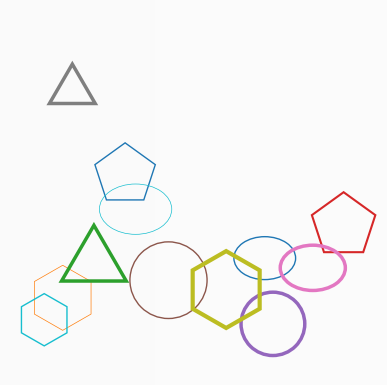[{"shape": "pentagon", "thickness": 1, "radius": 0.41, "center": [0.323, 0.547]}, {"shape": "oval", "thickness": 1, "radius": 0.4, "center": [0.683, 0.33]}, {"shape": "hexagon", "thickness": 0.5, "radius": 0.42, "center": [0.162, 0.226]}, {"shape": "triangle", "thickness": 2.5, "radius": 0.48, "center": [0.242, 0.318]}, {"shape": "pentagon", "thickness": 1.5, "radius": 0.43, "center": [0.887, 0.415]}, {"shape": "circle", "thickness": 2.5, "radius": 0.41, "center": [0.704, 0.159]}, {"shape": "circle", "thickness": 1, "radius": 0.5, "center": [0.435, 0.272]}, {"shape": "oval", "thickness": 2.5, "radius": 0.42, "center": [0.807, 0.304]}, {"shape": "triangle", "thickness": 2.5, "radius": 0.34, "center": [0.187, 0.765]}, {"shape": "hexagon", "thickness": 3, "radius": 0.5, "center": [0.584, 0.248]}, {"shape": "hexagon", "thickness": 1, "radius": 0.34, "center": [0.114, 0.169]}, {"shape": "oval", "thickness": 0.5, "radius": 0.47, "center": [0.35, 0.457]}]